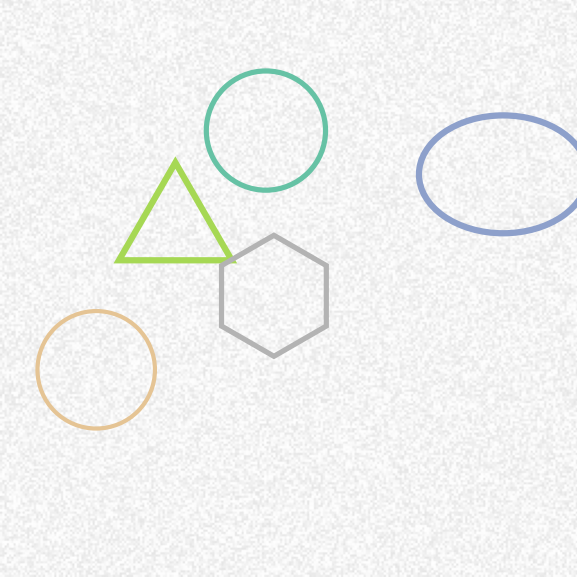[{"shape": "circle", "thickness": 2.5, "radius": 0.52, "center": [0.46, 0.773]}, {"shape": "oval", "thickness": 3, "radius": 0.73, "center": [0.871, 0.697]}, {"shape": "triangle", "thickness": 3, "radius": 0.56, "center": [0.304, 0.605]}, {"shape": "circle", "thickness": 2, "radius": 0.51, "center": [0.167, 0.359]}, {"shape": "hexagon", "thickness": 2.5, "radius": 0.52, "center": [0.474, 0.487]}]